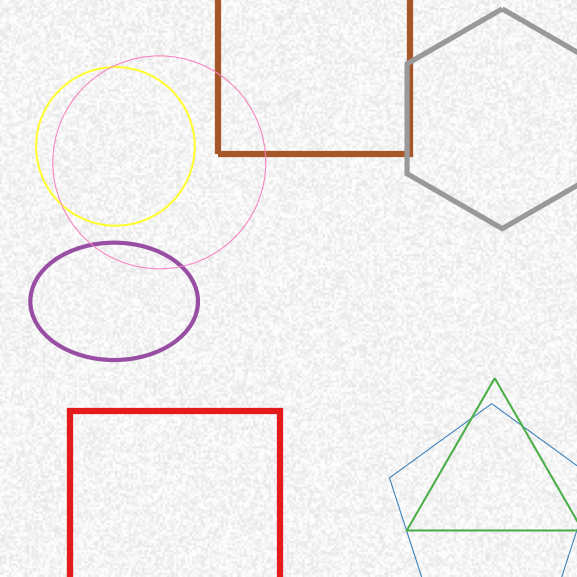[{"shape": "square", "thickness": 3, "radius": 0.91, "center": [0.303, 0.106]}, {"shape": "pentagon", "thickness": 0.5, "radius": 0.93, "center": [0.851, 0.114]}, {"shape": "triangle", "thickness": 1, "radius": 0.88, "center": [0.857, 0.168]}, {"shape": "oval", "thickness": 2, "radius": 0.73, "center": [0.198, 0.477]}, {"shape": "circle", "thickness": 1, "radius": 0.69, "center": [0.2, 0.746]}, {"shape": "square", "thickness": 3, "radius": 0.83, "center": [0.544, 0.898]}, {"shape": "circle", "thickness": 0.5, "radius": 0.92, "center": [0.276, 0.718]}, {"shape": "hexagon", "thickness": 2.5, "radius": 0.95, "center": [0.87, 0.793]}]